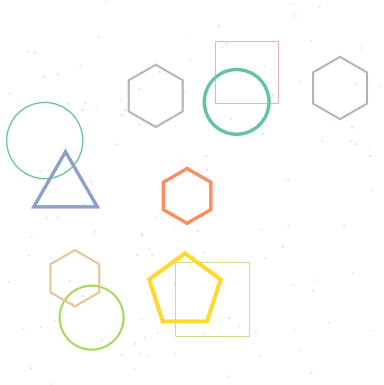[{"shape": "circle", "thickness": 2.5, "radius": 0.42, "center": [0.615, 0.735]}, {"shape": "circle", "thickness": 1, "radius": 0.49, "center": [0.116, 0.635]}, {"shape": "hexagon", "thickness": 2.5, "radius": 0.36, "center": [0.486, 0.491]}, {"shape": "triangle", "thickness": 2.5, "radius": 0.48, "center": [0.17, 0.51]}, {"shape": "square", "thickness": 0.5, "radius": 0.4, "center": [0.64, 0.814]}, {"shape": "circle", "thickness": 1.5, "radius": 0.42, "center": [0.238, 0.175]}, {"shape": "square", "thickness": 0.5, "radius": 0.48, "center": [0.55, 0.224]}, {"shape": "pentagon", "thickness": 3, "radius": 0.49, "center": [0.48, 0.244]}, {"shape": "hexagon", "thickness": 1.5, "radius": 0.37, "center": [0.194, 0.277]}, {"shape": "hexagon", "thickness": 1.5, "radius": 0.4, "center": [0.404, 0.751]}, {"shape": "hexagon", "thickness": 1.5, "radius": 0.4, "center": [0.883, 0.771]}]